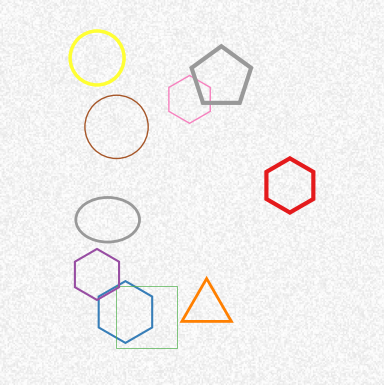[{"shape": "hexagon", "thickness": 3, "radius": 0.35, "center": [0.753, 0.518]}, {"shape": "hexagon", "thickness": 1.5, "radius": 0.4, "center": [0.326, 0.19]}, {"shape": "square", "thickness": 0.5, "radius": 0.4, "center": [0.381, 0.176]}, {"shape": "hexagon", "thickness": 1.5, "radius": 0.33, "center": [0.252, 0.287]}, {"shape": "triangle", "thickness": 2, "radius": 0.37, "center": [0.537, 0.202]}, {"shape": "circle", "thickness": 2.5, "radius": 0.35, "center": [0.252, 0.849]}, {"shape": "circle", "thickness": 1, "radius": 0.41, "center": [0.303, 0.67]}, {"shape": "hexagon", "thickness": 1, "radius": 0.31, "center": [0.492, 0.742]}, {"shape": "pentagon", "thickness": 3, "radius": 0.41, "center": [0.575, 0.799]}, {"shape": "oval", "thickness": 2, "radius": 0.41, "center": [0.28, 0.429]}]